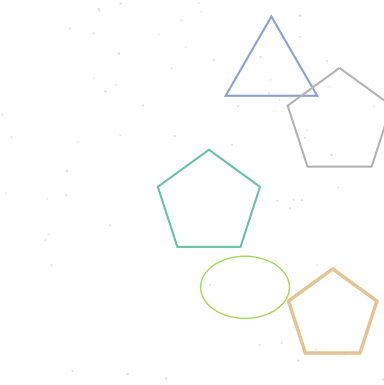[{"shape": "pentagon", "thickness": 1.5, "radius": 0.7, "center": [0.543, 0.472]}, {"shape": "triangle", "thickness": 1.5, "radius": 0.69, "center": [0.705, 0.82]}, {"shape": "oval", "thickness": 1, "radius": 0.58, "center": [0.636, 0.254]}, {"shape": "pentagon", "thickness": 2.5, "radius": 0.6, "center": [0.864, 0.181]}, {"shape": "pentagon", "thickness": 1.5, "radius": 0.71, "center": [0.882, 0.682]}]